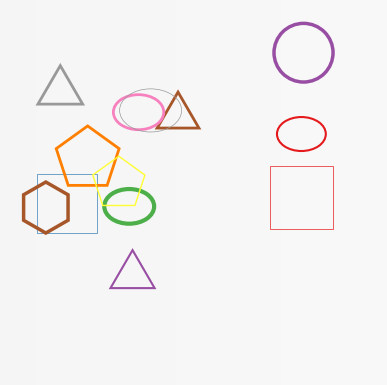[{"shape": "square", "thickness": 0.5, "radius": 0.41, "center": [0.778, 0.487]}, {"shape": "oval", "thickness": 1.5, "radius": 0.32, "center": [0.778, 0.652]}, {"shape": "square", "thickness": 0.5, "radius": 0.38, "center": [0.173, 0.471]}, {"shape": "oval", "thickness": 3, "radius": 0.32, "center": [0.333, 0.464]}, {"shape": "triangle", "thickness": 1.5, "radius": 0.33, "center": [0.342, 0.285]}, {"shape": "circle", "thickness": 2.5, "radius": 0.38, "center": [0.783, 0.863]}, {"shape": "pentagon", "thickness": 2, "radius": 0.43, "center": [0.226, 0.588]}, {"shape": "pentagon", "thickness": 1, "radius": 0.35, "center": [0.307, 0.524]}, {"shape": "triangle", "thickness": 2, "radius": 0.31, "center": [0.459, 0.699]}, {"shape": "hexagon", "thickness": 2.5, "radius": 0.33, "center": [0.118, 0.461]}, {"shape": "oval", "thickness": 2, "radius": 0.33, "center": [0.358, 0.709]}, {"shape": "oval", "thickness": 0.5, "radius": 0.4, "center": [0.389, 0.713]}, {"shape": "triangle", "thickness": 2, "radius": 0.33, "center": [0.156, 0.763]}]